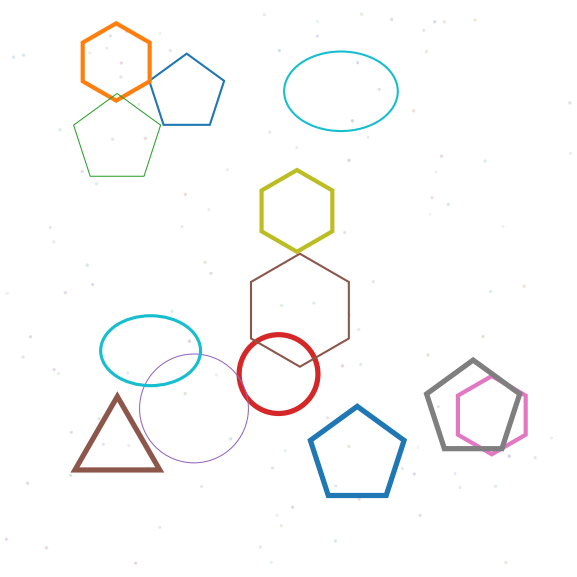[{"shape": "pentagon", "thickness": 1, "radius": 0.34, "center": [0.323, 0.838]}, {"shape": "pentagon", "thickness": 2.5, "radius": 0.43, "center": [0.619, 0.21]}, {"shape": "hexagon", "thickness": 2, "radius": 0.33, "center": [0.201, 0.892]}, {"shape": "pentagon", "thickness": 0.5, "radius": 0.4, "center": [0.203, 0.758]}, {"shape": "circle", "thickness": 2.5, "radius": 0.34, "center": [0.482, 0.351]}, {"shape": "circle", "thickness": 0.5, "radius": 0.47, "center": [0.336, 0.292]}, {"shape": "triangle", "thickness": 2.5, "radius": 0.42, "center": [0.203, 0.228]}, {"shape": "hexagon", "thickness": 1, "radius": 0.49, "center": [0.519, 0.462]}, {"shape": "hexagon", "thickness": 2, "radius": 0.34, "center": [0.852, 0.28]}, {"shape": "pentagon", "thickness": 2.5, "radius": 0.42, "center": [0.819, 0.291]}, {"shape": "hexagon", "thickness": 2, "radius": 0.35, "center": [0.514, 0.634]}, {"shape": "oval", "thickness": 1.5, "radius": 0.43, "center": [0.261, 0.392]}, {"shape": "oval", "thickness": 1, "radius": 0.49, "center": [0.59, 0.841]}]